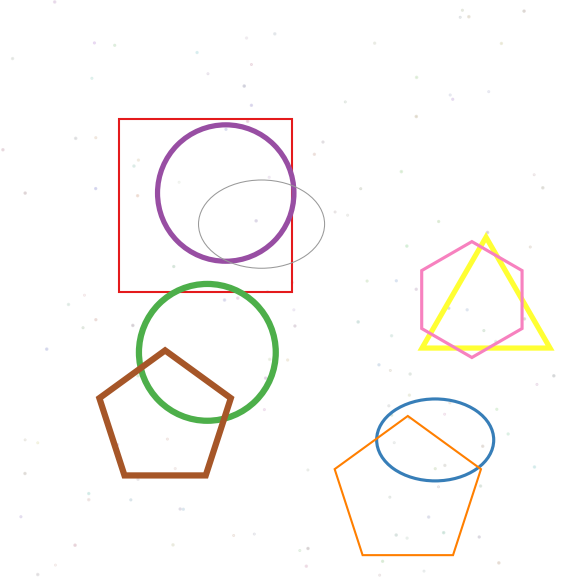[{"shape": "square", "thickness": 1, "radius": 0.75, "center": [0.356, 0.643]}, {"shape": "oval", "thickness": 1.5, "radius": 0.51, "center": [0.754, 0.237]}, {"shape": "circle", "thickness": 3, "radius": 0.59, "center": [0.359, 0.389]}, {"shape": "circle", "thickness": 2.5, "radius": 0.59, "center": [0.391, 0.665]}, {"shape": "pentagon", "thickness": 1, "radius": 0.67, "center": [0.706, 0.146]}, {"shape": "triangle", "thickness": 2.5, "radius": 0.64, "center": [0.842, 0.46]}, {"shape": "pentagon", "thickness": 3, "radius": 0.6, "center": [0.286, 0.273]}, {"shape": "hexagon", "thickness": 1.5, "radius": 0.5, "center": [0.817, 0.48]}, {"shape": "oval", "thickness": 0.5, "radius": 0.55, "center": [0.453, 0.611]}]